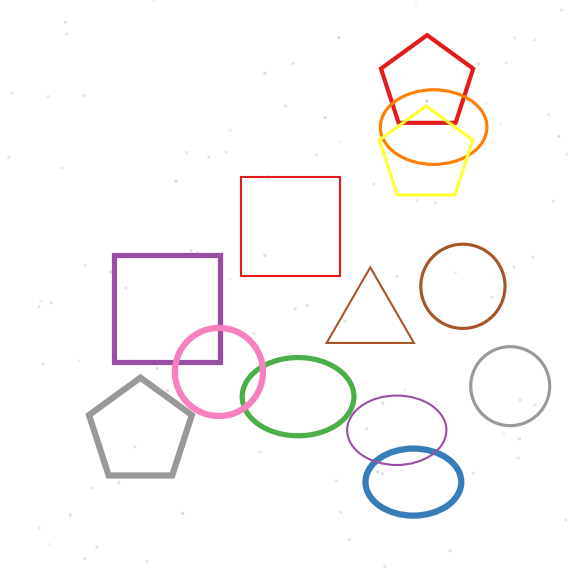[{"shape": "pentagon", "thickness": 2, "radius": 0.42, "center": [0.74, 0.854]}, {"shape": "square", "thickness": 1, "radius": 0.43, "center": [0.502, 0.607]}, {"shape": "oval", "thickness": 3, "radius": 0.41, "center": [0.716, 0.164]}, {"shape": "oval", "thickness": 2.5, "radius": 0.48, "center": [0.516, 0.312]}, {"shape": "oval", "thickness": 1, "radius": 0.43, "center": [0.687, 0.254]}, {"shape": "square", "thickness": 2.5, "radius": 0.46, "center": [0.289, 0.465]}, {"shape": "oval", "thickness": 1.5, "radius": 0.46, "center": [0.751, 0.779]}, {"shape": "pentagon", "thickness": 1.5, "radius": 0.43, "center": [0.738, 0.73]}, {"shape": "circle", "thickness": 1.5, "radius": 0.36, "center": [0.802, 0.503]}, {"shape": "triangle", "thickness": 1, "radius": 0.44, "center": [0.641, 0.449]}, {"shape": "circle", "thickness": 3, "radius": 0.38, "center": [0.379, 0.355]}, {"shape": "pentagon", "thickness": 3, "radius": 0.47, "center": [0.243, 0.252]}, {"shape": "circle", "thickness": 1.5, "radius": 0.34, "center": [0.883, 0.33]}]